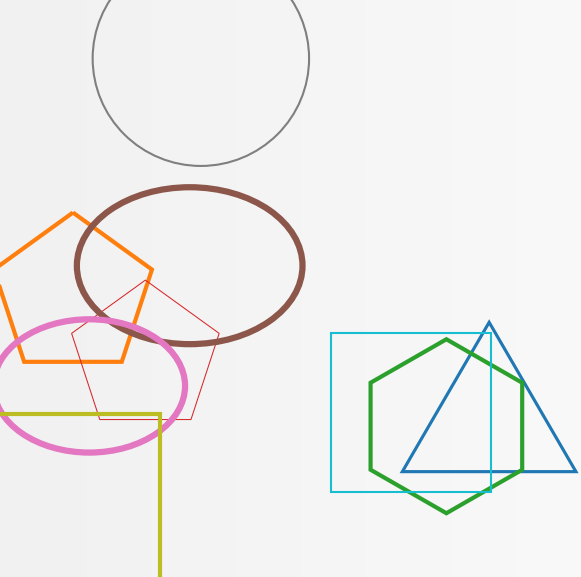[{"shape": "triangle", "thickness": 1.5, "radius": 0.86, "center": [0.842, 0.269]}, {"shape": "pentagon", "thickness": 2, "radius": 0.71, "center": [0.126, 0.488]}, {"shape": "hexagon", "thickness": 2, "radius": 0.75, "center": [0.768, 0.261]}, {"shape": "pentagon", "thickness": 0.5, "radius": 0.67, "center": [0.25, 0.381]}, {"shape": "oval", "thickness": 3, "radius": 0.97, "center": [0.326, 0.539]}, {"shape": "oval", "thickness": 3, "radius": 0.82, "center": [0.154, 0.331]}, {"shape": "circle", "thickness": 1, "radius": 0.93, "center": [0.346, 0.898]}, {"shape": "square", "thickness": 2, "radius": 0.73, "center": [0.129, 0.135]}, {"shape": "square", "thickness": 1, "radius": 0.69, "center": [0.707, 0.285]}]